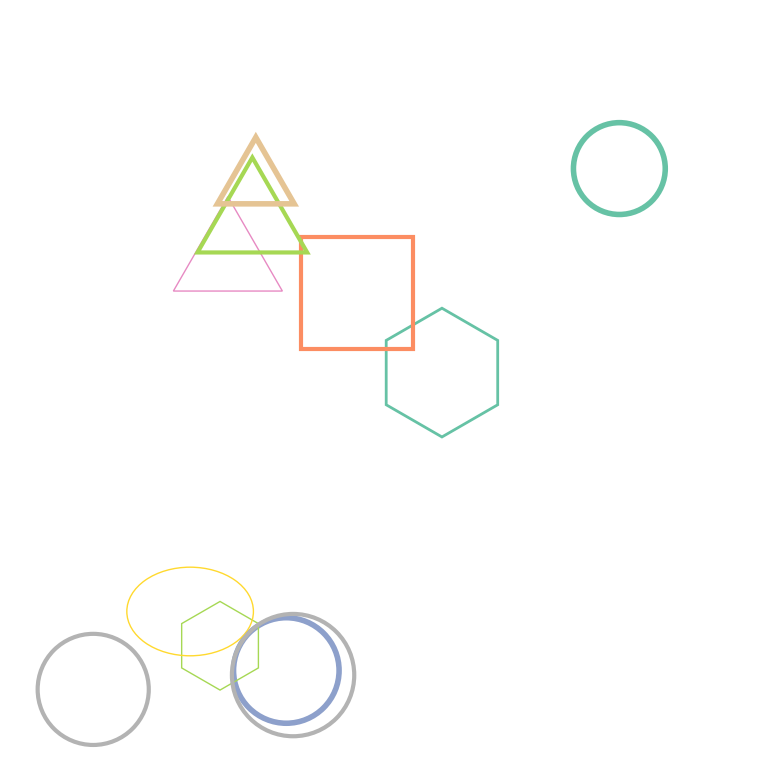[{"shape": "hexagon", "thickness": 1, "radius": 0.42, "center": [0.574, 0.516]}, {"shape": "circle", "thickness": 2, "radius": 0.3, "center": [0.804, 0.781]}, {"shape": "square", "thickness": 1.5, "radius": 0.36, "center": [0.464, 0.619]}, {"shape": "circle", "thickness": 2, "radius": 0.34, "center": [0.372, 0.129]}, {"shape": "triangle", "thickness": 0.5, "radius": 0.41, "center": [0.296, 0.663]}, {"shape": "triangle", "thickness": 1.5, "radius": 0.41, "center": [0.328, 0.713]}, {"shape": "hexagon", "thickness": 0.5, "radius": 0.29, "center": [0.286, 0.161]}, {"shape": "oval", "thickness": 0.5, "radius": 0.41, "center": [0.247, 0.206]}, {"shape": "triangle", "thickness": 2, "radius": 0.29, "center": [0.332, 0.764]}, {"shape": "circle", "thickness": 1.5, "radius": 0.36, "center": [0.121, 0.105]}, {"shape": "circle", "thickness": 1.5, "radius": 0.4, "center": [0.381, 0.123]}]